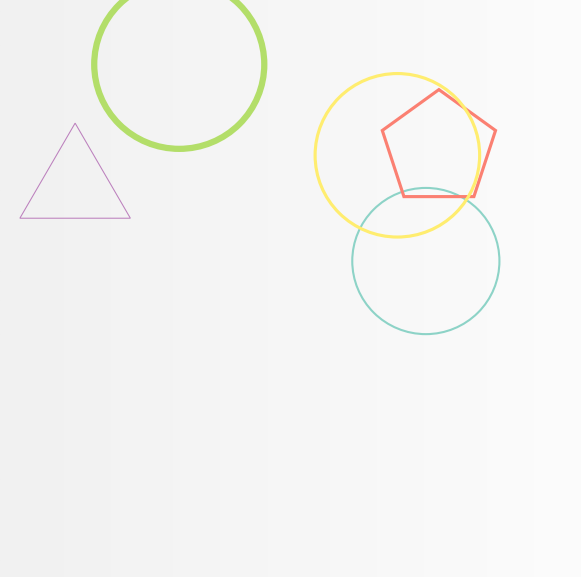[{"shape": "circle", "thickness": 1, "radius": 0.63, "center": [0.733, 0.547]}, {"shape": "pentagon", "thickness": 1.5, "radius": 0.51, "center": [0.755, 0.742]}, {"shape": "circle", "thickness": 3, "radius": 0.73, "center": [0.308, 0.888]}, {"shape": "triangle", "thickness": 0.5, "radius": 0.55, "center": [0.129, 0.676]}, {"shape": "circle", "thickness": 1.5, "radius": 0.71, "center": [0.684, 0.73]}]